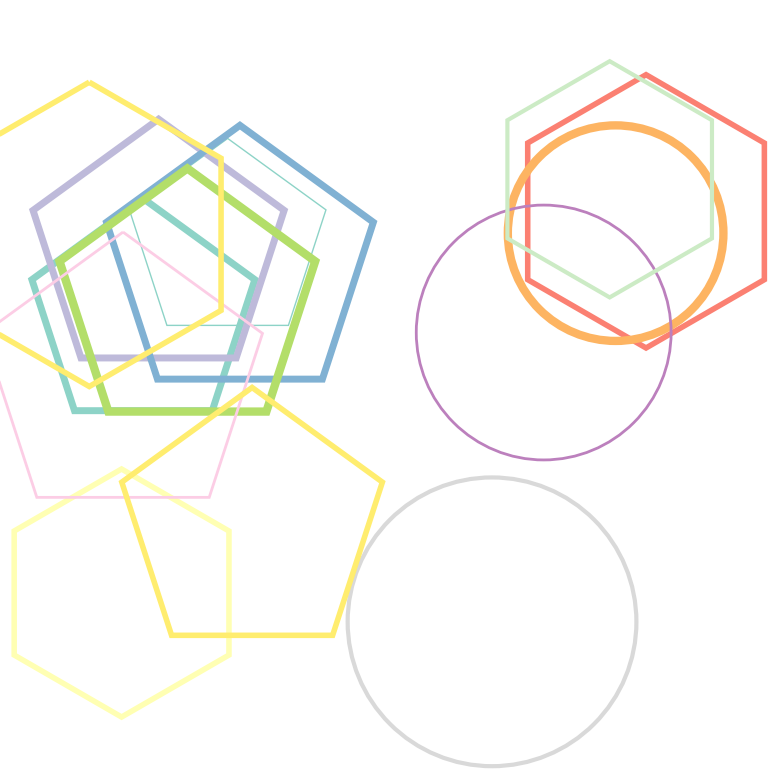[{"shape": "pentagon", "thickness": 2.5, "radius": 0.76, "center": [0.186, 0.59]}, {"shape": "pentagon", "thickness": 0.5, "radius": 0.67, "center": [0.296, 0.686]}, {"shape": "hexagon", "thickness": 2, "radius": 0.81, "center": [0.158, 0.23]}, {"shape": "pentagon", "thickness": 2.5, "radius": 0.86, "center": [0.206, 0.674]}, {"shape": "hexagon", "thickness": 2, "radius": 0.89, "center": [0.839, 0.726]}, {"shape": "pentagon", "thickness": 2.5, "radius": 0.91, "center": [0.312, 0.655]}, {"shape": "circle", "thickness": 3, "radius": 0.7, "center": [0.8, 0.697]}, {"shape": "pentagon", "thickness": 3, "radius": 0.87, "center": [0.243, 0.607]}, {"shape": "pentagon", "thickness": 1, "radius": 0.95, "center": [0.16, 0.508]}, {"shape": "circle", "thickness": 1.5, "radius": 0.94, "center": [0.639, 0.192]}, {"shape": "circle", "thickness": 1, "radius": 0.83, "center": [0.706, 0.568]}, {"shape": "hexagon", "thickness": 1.5, "radius": 0.77, "center": [0.792, 0.767]}, {"shape": "hexagon", "thickness": 2, "radius": 0.99, "center": [0.116, 0.696]}, {"shape": "pentagon", "thickness": 2, "radius": 0.89, "center": [0.327, 0.319]}]